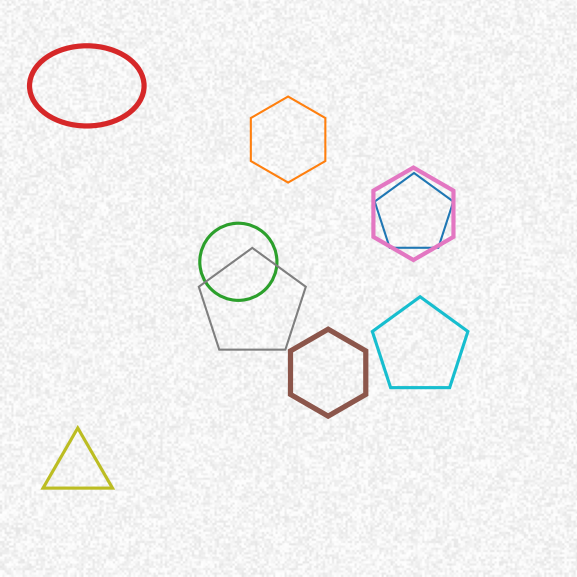[{"shape": "pentagon", "thickness": 1, "radius": 0.36, "center": [0.717, 0.628]}, {"shape": "hexagon", "thickness": 1, "radius": 0.37, "center": [0.499, 0.758]}, {"shape": "circle", "thickness": 1.5, "radius": 0.33, "center": [0.413, 0.546]}, {"shape": "oval", "thickness": 2.5, "radius": 0.5, "center": [0.15, 0.85]}, {"shape": "hexagon", "thickness": 2.5, "radius": 0.38, "center": [0.568, 0.354]}, {"shape": "hexagon", "thickness": 2, "radius": 0.4, "center": [0.716, 0.629]}, {"shape": "pentagon", "thickness": 1, "radius": 0.49, "center": [0.437, 0.472]}, {"shape": "triangle", "thickness": 1.5, "radius": 0.35, "center": [0.135, 0.189]}, {"shape": "pentagon", "thickness": 1.5, "radius": 0.43, "center": [0.727, 0.398]}]